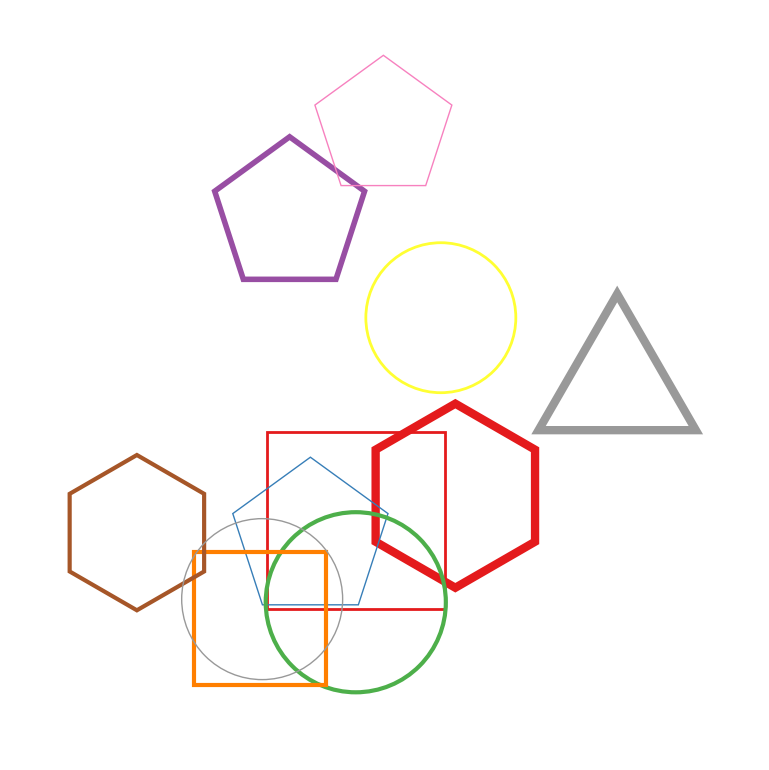[{"shape": "hexagon", "thickness": 3, "radius": 0.6, "center": [0.591, 0.356]}, {"shape": "square", "thickness": 1, "radius": 0.58, "center": [0.462, 0.324]}, {"shape": "pentagon", "thickness": 0.5, "radius": 0.53, "center": [0.403, 0.3]}, {"shape": "circle", "thickness": 1.5, "radius": 0.58, "center": [0.462, 0.218]}, {"shape": "pentagon", "thickness": 2, "radius": 0.51, "center": [0.376, 0.72]}, {"shape": "square", "thickness": 1.5, "radius": 0.43, "center": [0.338, 0.197]}, {"shape": "circle", "thickness": 1, "radius": 0.49, "center": [0.573, 0.587]}, {"shape": "hexagon", "thickness": 1.5, "radius": 0.5, "center": [0.178, 0.308]}, {"shape": "pentagon", "thickness": 0.5, "radius": 0.47, "center": [0.498, 0.835]}, {"shape": "triangle", "thickness": 3, "radius": 0.59, "center": [0.802, 0.5]}, {"shape": "circle", "thickness": 0.5, "radius": 0.52, "center": [0.34, 0.222]}]